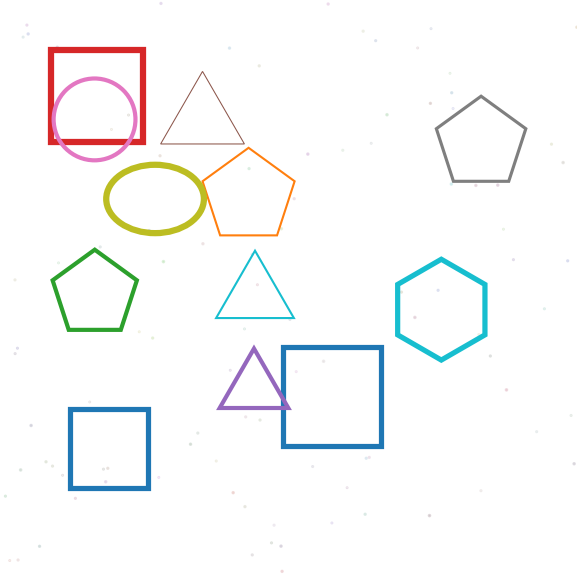[{"shape": "square", "thickness": 2.5, "radius": 0.34, "center": [0.188, 0.222]}, {"shape": "square", "thickness": 2.5, "radius": 0.43, "center": [0.575, 0.313]}, {"shape": "pentagon", "thickness": 1, "radius": 0.42, "center": [0.43, 0.659]}, {"shape": "pentagon", "thickness": 2, "radius": 0.38, "center": [0.164, 0.49]}, {"shape": "square", "thickness": 3, "radius": 0.4, "center": [0.168, 0.833]}, {"shape": "triangle", "thickness": 2, "radius": 0.34, "center": [0.44, 0.327]}, {"shape": "triangle", "thickness": 0.5, "radius": 0.42, "center": [0.351, 0.792]}, {"shape": "circle", "thickness": 2, "radius": 0.35, "center": [0.164, 0.792]}, {"shape": "pentagon", "thickness": 1.5, "radius": 0.41, "center": [0.833, 0.751]}, {"shape": "oval", "thickness": 3, "radius": 0.42, "center": [0.269, 0.655]}, {"shape": "triangle", "thickness": 1, "radius": 0.39, "center": [0.442, 0.487]}, {"shape": "hexagon", "thickness": 2.5, "radius": 0.44, "center": [0.764, 0.463]}]